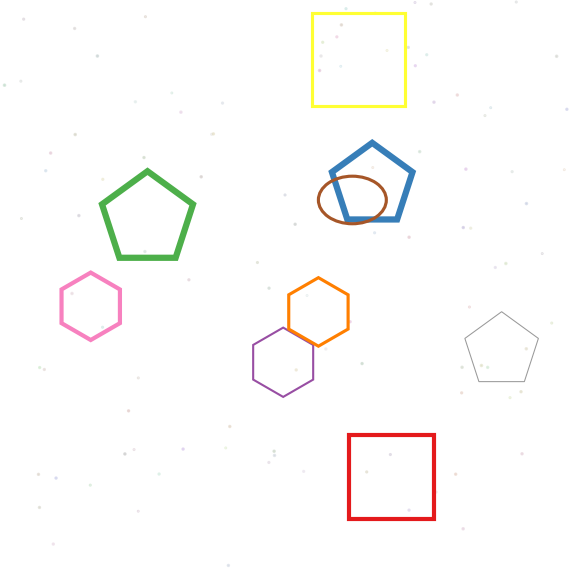[{"shape": "square", "thickness": 2, "radius": 0.37, "center": [0.678, 0.173]}, {"shape": "pentagon", "thickness": 3, "radius": 0.37, "center": [0.645, 0.678]}, {"shape": "pentagon", "thickness": 3, "radius": 0.41, "center": [0.255, 0.62]}, {"shape": "hexagon", "thickness": 1, "radius": 0.3, "center": [0.49, 0.372]}, {"shape": "hexagon", "thickness": 1.5, "radius": 0.3, "center": [0.551, 0.459]}, {"shape": "square", "thickness": 1.5, "radius": 0.4, "center": [0.62, 0.896]}, {"shape": "oval", "thickness": 1.5, "radius": 0.29, "center": [0.61, 0.653]}, {"shape": "hexagon", "thickness": 2, "radius": 0.29, "center": [0.157, 0.469]}, {"shape": "pentagon", "thickness": 0.5, "radius": 0.33, "center": [0.869, 0.392]}]